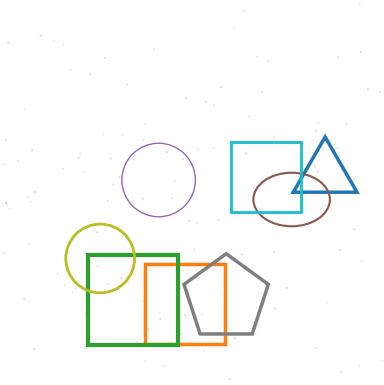[{"shape": "triangle", "thickness": 2.5, "radius": 0.48, "center": [0.845, 0.549]}, {"shape": "square", "thickness": 2.5, "radius": 0.52, "center": [0.48, 0.21]}, {"shape": "square", "thickness": 3, "radius": 0.59, "center": [0.345, 0.221]}, {"shape": "circle", "thickness": 1, "radius": 0.48, "center": [0.412, 0.532]}, {"shape": "oval", "thickness": 1.5, "radius": 0.5, "center": [0.757, 0.482]}, {"shape": "pentagon", "thickness": 2.5, "radius": 0.58, "center": [0.587, 0.226]}, {"shape": "circle", "thickness": 2, "radius": 0.45, "center": [0.26, 0.329]}, {"shape": "square", "thickness": 2, "radius": 0.45, "center": [0.691, 0.541]}]